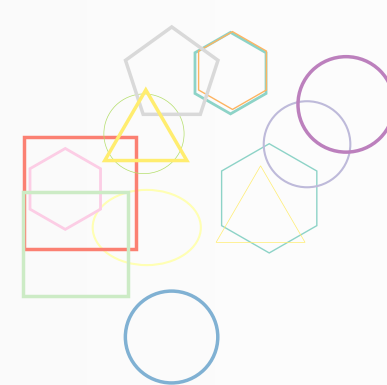[{"shape": "hexagon", "thickness": 2, "radius": 0.53, "center": [0.595, 0.81]}, {"shape": "hexagon", "thickness": 1, "radius": 0.71, "center": [0.695, 0.485]}, {"shape": "oval", "thickness": 1.5, "radius": 0.7, "center": [0.379, 0.409]}, {"shape": "circle", "thickness": 1.5, "radius": 0.56, "center": [0.792, 0.625]}, {"shape": "square", "thickness": 2.5, "radius": 0.73, "center": [0.206, 0.498]}, {"shape": "circle", "thickness": 2.5, "radius": 0.6, "center": [0.443, 0.125]}, {"shape": "hexagon", "thickness": 1, "radius": 0.51, "center": [0.6, 0.817]}, {"shape": "circle", "thickness": 0.5, "radius": 0.52, "center": [0.372, 0.653]}, {"shape": "hexagon", "thickness": 2, "radius": 0.53, "center": [0.168, 0.509]}, {"shape": "pentagon", "thickness": 2.5, "radius": 0.63, "center": [0.443, 0.805]}, {"shape": "circle", "thickness": 2.5, "radius": 0.62, "center": [0.893, 0.729]}, {"shape": "square", "thickness": 2.5, "radius": 0.68, "center": [0.194, 0.367]}, {"shape": "triangle", "thickness": 0.5, "radius": 0.66, "center": [0.672, 0.437]}, {"shape": "triangle", "thickness": 2.5, "radius": 0.61, "center": [0.376, 0.644]}]